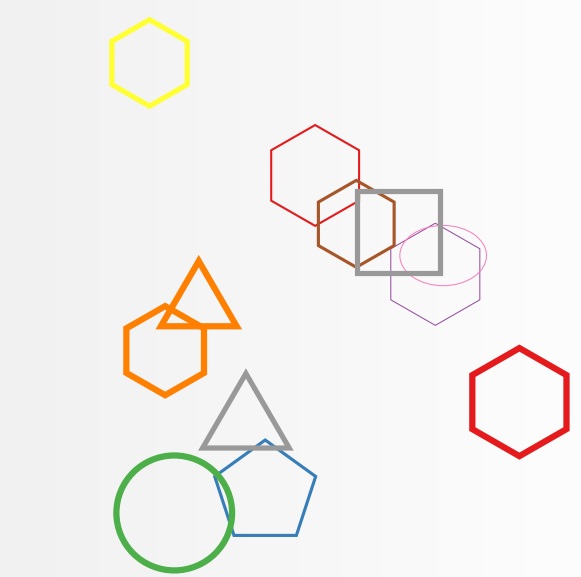[{"shape": "hexagon", "thickness": 1, "radius": 0.44, "center": [0.542, 0.695]}, {"shape": "hexagon", "thickness": 3, "radius": 0.47, "center": [0.894, 0.303]}, {"shape": "pentagon", "thickness": 1.5, "radius": 0.46, "center": [0.456, 0.146]}, {"shape": "circle", "thickness": 3, "radius": 0.5, "center": [0.3, 0.111]}, {"shape": "hexagon", "thickness": 0.5, "radius": 0.44, "center": [0.749, 0.524]}, {"shape": "triangle", "thickness": 3, "radius": 0.38, "center": [0.342, 0.472]}, {"shape": "hexagon", "thickness": 3, "radius": 0.39, "center": [0.284, 0.392]}, {"shape": "hexagon", "thickness": 2.5, "radius": 0.37, "center": [0.257, 0.89]}, {"shape": "hexagon", "thickness": 1.5, "radius": 0.38, "center": [0.613, 0.612]}, {"shape": "oval", "thickness": 0.5, "radius": 0.37, "center": [0.762, 0.557]}, {"shape": "square", "thickness": 2.5, "radius": 0.35, "center": [0.686, 0.598]}, {"shape": "triangle", "thickness": 2.5, "radius": 0.43, "center": [0.423, 0.266]}]